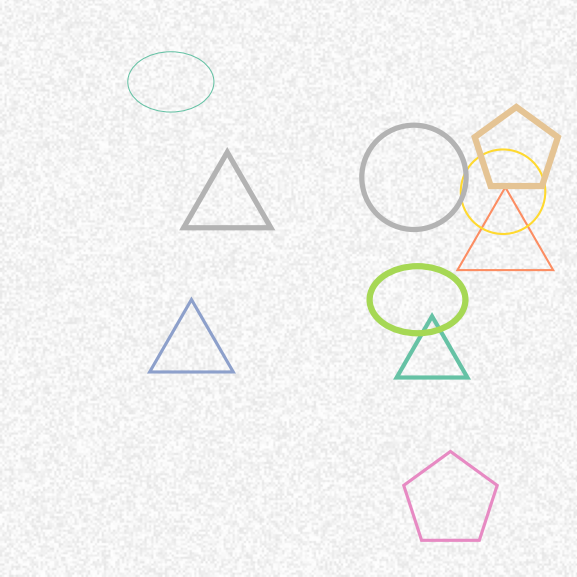[{"shape": "triangle", "thickness": 2, "radius": 0.35, "center": [0.748, 0.381]}, {"shape": "oval", "thickness": 0.5, "radius": 0.37, "center": [0.296, 0.857]}, {"shape": "triangle", "thickness": 1, "radius": 0.48, "center": [0.875, 0.579]}, {"shape": "triangle", "thickness": 1.5, "radius": 0.42, "center": [0.332, 0.397]}, {"shape": "pentagon", "thickness": 1.5, "radius": 0.43, "center": [0.78, 0.132]}, {"shape": "oval", "thickness": 3, "radius": 0.41, "center": [0.723, 0.48]}, {"shape": "circle", "thickness": 1, "radius": 0.37, "center": [0.871, 0.667]}, {"shape": "pentagon", "thickness": 3, "radius": 0.38, "center": [0.894, 0.738]}, {"shape": "circle", "thickness": 2.5, "radius": 0.45, "center": [0.717, 0.692]}, {"shape": "triangle", "thickness": 2.5, "radius": 0.44, "center": [0.394, 0.648]}]